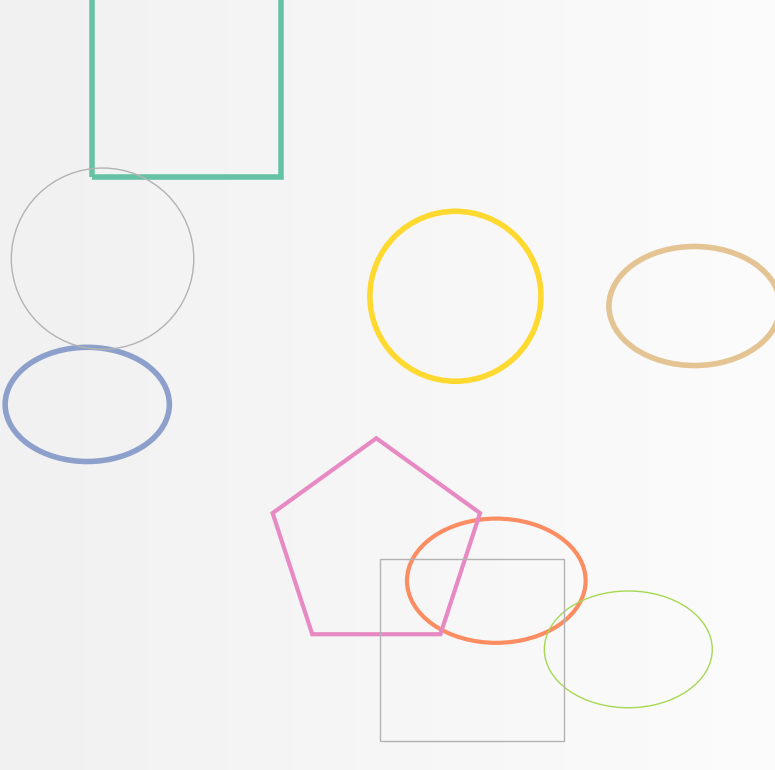[{"shape": "square", "thickness": 2, "radius": 0.61, "center": [0.24, 0.891]}, {"shape": "oval", "thickness": 1.5, "radius": 0.58, "center": [0.64, 0.246]}, {"shape": "oval", "thickness": 2, "radius": 0.53, "center": [0.113, 0.475]}, {"shape": "pentagon", "thickness": 1.5, "radius": 0.7, "center": [0.486, 0.29]}, {"shape": "oval", "thickness": 0.5, "radius": 0.54, "center": [0.811, 0.157]}, {"shape": "circle", "thickness": 2, "radius": 0.55, "center": [0.588, 0.615]}, {"shape": "oval", "thickness": 2, "radius": 0.55, "center": [0.896, 0.603]}, {"shape": "circle", "thickness": 0.5, "radius": 0.59, "center": [0.132, 0.664]}, {"shape": "square", "thickness": 0.5, "radius": 0.59, "center": [0.609, 0.156]}]